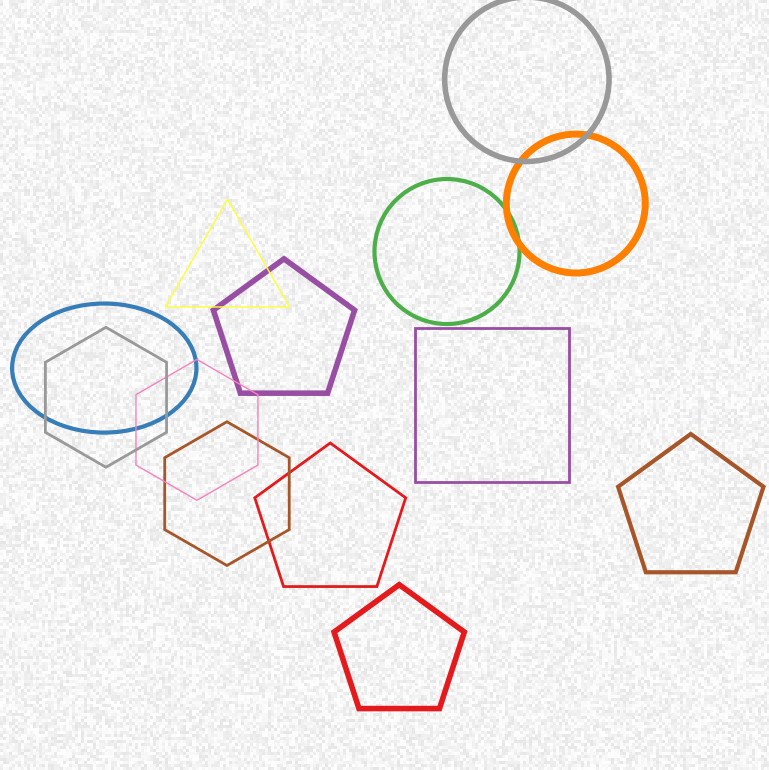[{"shape": "pentagon", "thickness": 2, "radius": 0.44, "center": [0.518, 0.152]}, {"shape": "pentagon", "thickness": 1, "radius": 0.52, "center": [0.429, 0.322]}, {"shape": "oval", "thickness": 1.5, "radius": 0.6, "center": [0.135, 0.522]}, {"shape": "circle", "thickness": 1.5, "radius": 0.47, "center": [0.581, 0.673]}, {"shape": "square", "thickness": 1, "radius": 0.5, "center": [0.639, 0.474]}, {"shape": "pentagon", "thickness": 2, "radius": 0.48, "center": [0.369, 0.567]}, {"shape": "circle", "thickness": 2.5, "radius": 0.45, "center": [0.748, 0.736]}, {"shape": "triangle", "thickness": 0.5, "radius": 0.47, "center": [0.295, 0.648]}, {"shape": "hexagon", "thickness": 1, "radius": 0.47, "center": [0.295, 0.359]}, {"shape": "pentagon", "thickness": 1.5, "radius": 0.5, "center": [0.897, 0.337]}, {"shape": "hexagon", "thickness": 0.5, "radius": 0.46, "center": [0.256, 0.442]}, {"shape": "circle", "thickness": 2, "radius": 0.53, "center": [0.684, 0.897]}, {"shape": "hexagon", "thickness": 1, "radius": 0.45, "center": [0.138, 0.484]}]